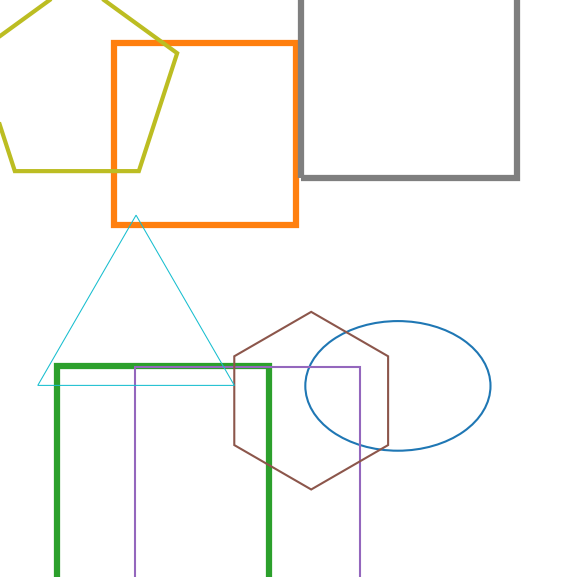[{"shape": "oval", "thickness": 1, "radius": 0.8, "center": [0.689, 0.331]}, {"shape": "square", "thickness": 3, "radius": 0.79, "center": [0.355, 0.767]}, {"shape": "square", "thickness": 3, "radius": 0.92, "center": [0.282, 0.181]}, {"shape": "square", "thickness": 1, "radius": 0.98, "center": [0.429, 0.168]}, {"shape": "hexagon", "thickness": 1, "radius": 0.77, "center": [0.539, 0.305]}, {"shape": "square", "thickness": 3, "radius": 0.94, "center": [0.708, 0.879]}, {"shape": "pentagon", "thickness": 2, "radius": 0.91, "center": [0.133, 0.851]}, {"shape": "triangle", "thickness": 0.5, "radius": 0.98, "center": [0.236, 0.43]}]